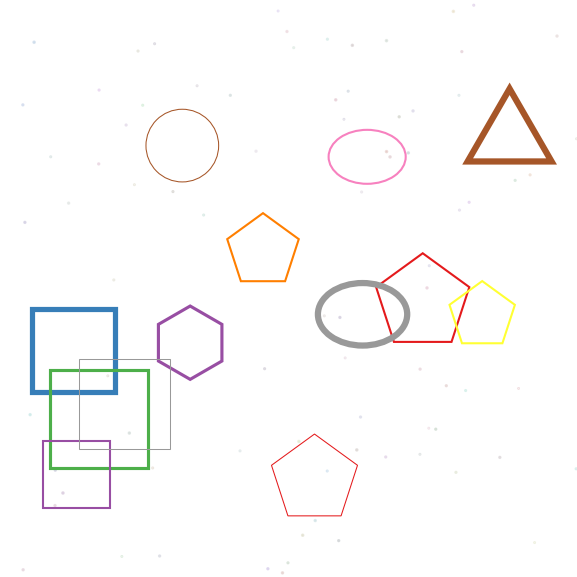[{"shape": "pentagon", "thickness": 0.5, "radius": 0.39, "center": [0.545, 0.169]}, {"shape": "pentagon", "thickness": 1, "radius": 0.42, "center": [0.732, 0.476]}, {"shape": "square", "thickness": 2.5, "radius": 0.36, "center": [0.127, 0.392]}, {"shape": "square", "thickness": 1.5, "radius": 0.43, "center": [0.172, 0.274]}, {"shape": "square", "thickness": 1, "radius": 0.29, "center": [0.133, 0.177]}, {"shape": "hexagon", "thickness": 1.5, "radius": 0.32, "center": [0.329, 0.406]}, {"shape": "pentagon", "thickness": 1, "radius": 0.33, "center": [0.455, 0.565]}, {"shape": "pentagon", "thickness": 1, "radius": 0.3, "center": [0.835, 0.453]}, {"shape": "circle", "thickness": 0.5, "radius": 0.31, "center": [0.316, 0.747]}, {"shape": "triangle", "thickness": 3, "radius": 0.42, "center": [0.882, 0.761]}, {"shape": "oval", "thickness": 1, "radius": 0.33, "center": [0.636, 0.728]}, {"shape": "oval", "thickness": 3, "radius": 0.39, "center": [0.628, 0.455]}, {"shape": "square", "thickness": 0.5, "radius": 0.39, "center": [0.215, 0.299]}]